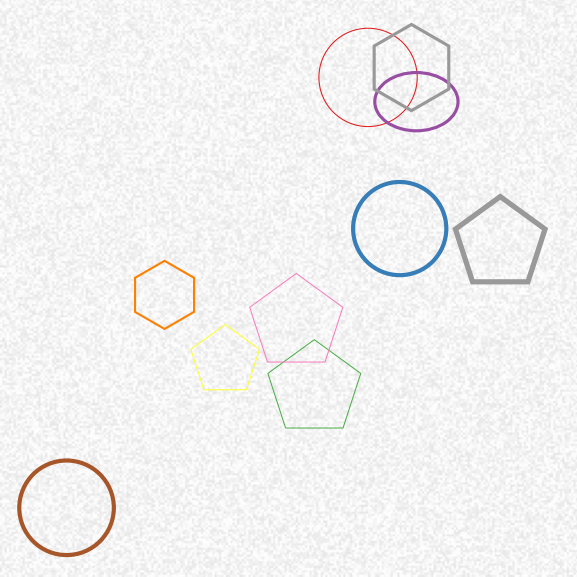[{"shape": "circle", "thickness": 0.5, "radius": 0.43, "center": [0.637, 0.865]}, {"shape": "circle", "thickness": 2, "radius": 0.4, "center": [0.692, 0.603]}, {"shape": "pentagon", "thickness": 0.5, "radius": 0.42, "center": [0.544, 0.326]}, {"shape": "oval", "thickness": 1.5, "radius": 0.36, "center": [0.721, 0.823]}, {"shape": "hexagon", "thickness": 1, "radius": 0.29, "center": [0.285, 0.489]}, {"shape": "pentagon", "thickness": 0.5, "radius": 0.31, "center": [0.39, 0.375]}, {"shape": "circle", "thickness": 2, "radius": 0.41, "center": [0.115, 0.12]}, {"shape": "pentagon", "thickness": 0.5, "radius": 0.42, "center": [0.513, 0.441]}, {"shape": "hexagon", "thickness": 1.5, "radius": 0.37, "center": [0.712, 0.882]}, {"shape": "pentagon", "thickness": 2.5, "radius": 0.41, "center": [0.866, 0.577]}]